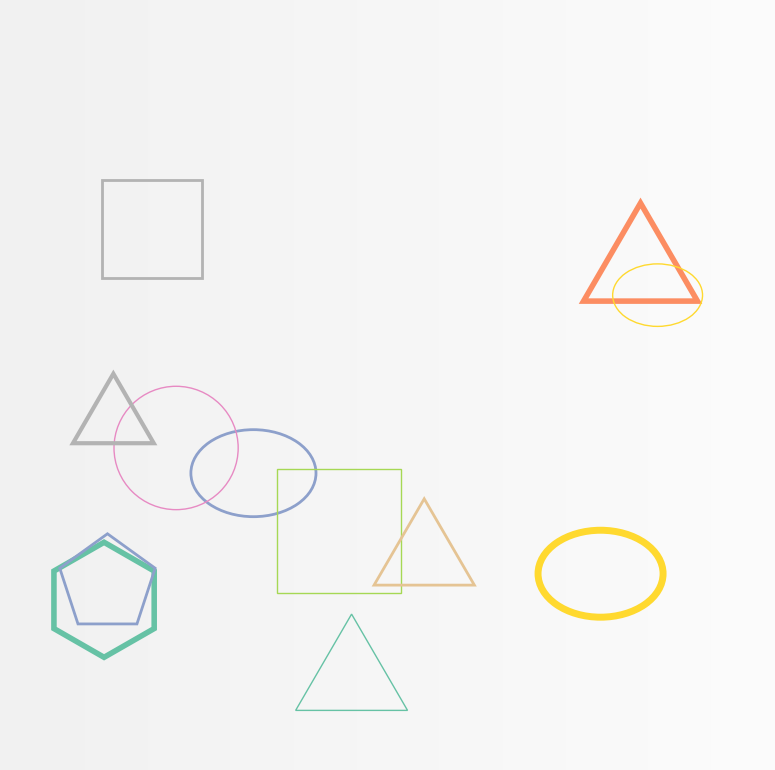[{"shape": "hexagon", "thickness": 2, "radius": 0.37, "center": [0.134, 0.221]}, {"shape": "triangle", "thickness": 0.5, "radius": 0.42, "center": [0.454, 0.119]}, {"shape": "triangle", "thickness": 2, "radius": 0.42, "center": [0.826, 0.651]}, {"shape": "pentagon", "thickness": 1, "radius": 0.32, "center": [0.139, 0.242]}, {"shape": "oval", "thickness": 1, "radius": 0.4, "center": [0.327, 0.385]}, {"shape": "circle", "thickness": 0.5, "radius": 0.4, "center": [0.227, 0.418]}, {"shape": "square", "thickness": 0.5, "radius": 0.4, "center": [0.438, 0.311]}, {"shape": "oval", "thickness": 2.5, "radius": 0.4, "center": [0.775, 0.255]}, {"shape": "oval", "thickness": 0.5, "radius": 0.29, "center": [0.849, 0.617]}, {"shape": "triangle", "thickness": 1, "radius": 0.37, "center": [0.547, 0.277]}, {"shape": "square", "thickness": 1, "radius": 0.32, "center": [0.196, 0.703]}, {"shape": "triangle", "thickness": 1.5, "radius": 0.3, "center": [0.146, 0.454]}]